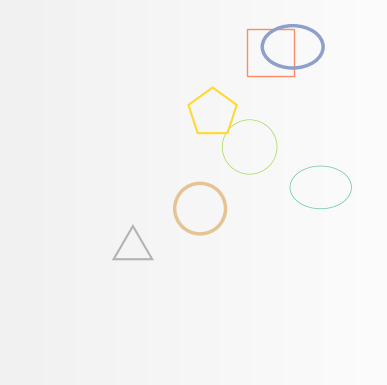[{"shape": "oval", "thickness": 0.5, "radius": 0.4, "center": [0.828, 0.513]}, {"shape": "square", "thickness": 1, "radius": 0.3, "center": [0.699, 0.864]}, {"shape": "oval", "thickness": 2.5, "radius": 0.39, "center": [0.755, 0.878]}, {"shape": "circle", "thickness": 0.5, "radius": 0.35, "center": [0.644, 0.618]}, {"shape": "pentagon", "thickness": 1.5, "radius": 0.33, "center": [0.549, 0.707]}, {"shape": "circle", "thickness": 2.5, "radius": 0.33, "center": [0.516, 0.458]}, {"shape": "triangle", "thickness": 1.5, "radius": 0.29, "center": [0.343, 0.355]}]